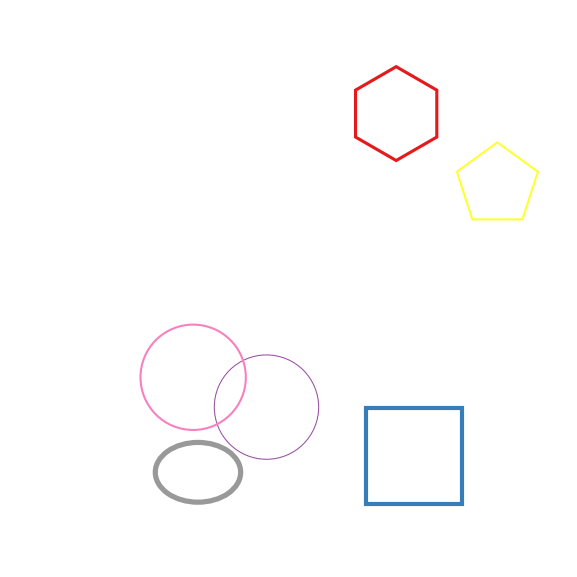[{"shape": "hexagon", "thickness": 1.5, "radius": 0.41, "center": [0.686, 0.802]}, {"shape": "square", "thickness": 2, "radius": 0.41, "center": [0.717, 0.209]}, {"shape": "circle", "thickness": 0.5, "radius": 0.45, "center": [0.461, 0.294]}, {"shape": "pentagon", "thickness": 1, "radius": 0.37, "center": [0.861, 0.679]}, {"shape": "circle", "thickness": 1, "radius": 0.46, "center": [0.334, 0.346]}, {"shape": "oval", "thickness": 2.5, "radius": 0.37, "center": [0.343, 0.181]}]